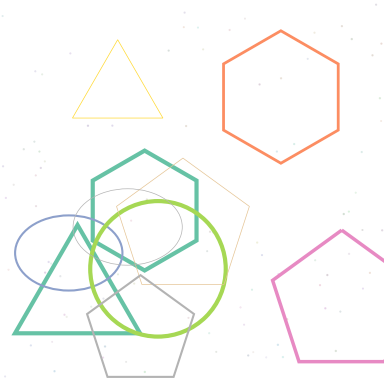[{"shape": "triangle", "thickness": 3, "radius": 0.94, "center": [0.201, 0.228]}, {"shape": "hexagon", "thickness": 3, "radius": 0.78, "center": [0.376, 0.453]}, {"shape": "hexagon", "thickness": 2, "radius": 0.86, "center": [0.73, 0.748]}, {"shape": "oval", "thickness": 1.5, "radius": 0.7, "center": [0.179, 0.343]}, {"shape": "pentagon", "thickness": 2.5, "radius": 0.94, "center": [0.888, 0.213]}, {"shape": "circle", "thickness": 3, "radius": 0.88, "center": [0.41, 0.302]}, {"shape": "triangle", "thickness": 0.5, "radius": 0.68, "center": [0.306, 0.761]}, {"shape": "pentagon", "thickness": 0.5, "radius": 0.91, "center": [0.475, 0.408]}, {"shape": "pentagon", "thickness": 1.5, "radius": 0.73, "center": [0.365, 0.139]}, {"shape": "oval", "thickness": 0.5, "radius": 0.71, "center": [0.332, 0.41]}]